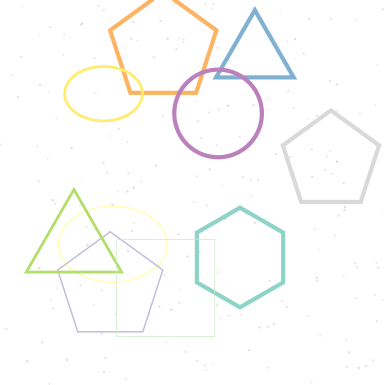[{"shape": "hexagon", "thickness": 3, "radius": 0.65, "center": [0.623, 0.331]}, {"shape": "oval", "thickness": 1, "radius": 0.71, "center": [0.293, 0.366]}, {"shape": "pentagon", "thickness": 1, "radius": 0.72, "center": [0.286, 0.254]}, {"shape": "triangle", "thickness": 3, "radius": 0.58, "center": [0.662, 0.857]}, {"shape": "pentagon", "thickness": 3, "radius": 0.73, "center": [0.424, 0.876]}, {"shape": "triangle", "thickness": 2, "radius": 0.72, "center": [0.192, 0.365]}, {"shape": "pentagon", "thickness": 3, "radius": 0.66, "center": [0.86, 0.582]}, {"shape": "circle", "thickness": 3, "radius": 0.57, "center": [0.566, 0.705]}, {"shape": "square", "thickness": 0.5, "radius": 0.63, "center": [0.428, 0.254]}, {"shape": "oval", "thickness": 2, "radius": 0.51, "center": [0.269, 0.757]}]